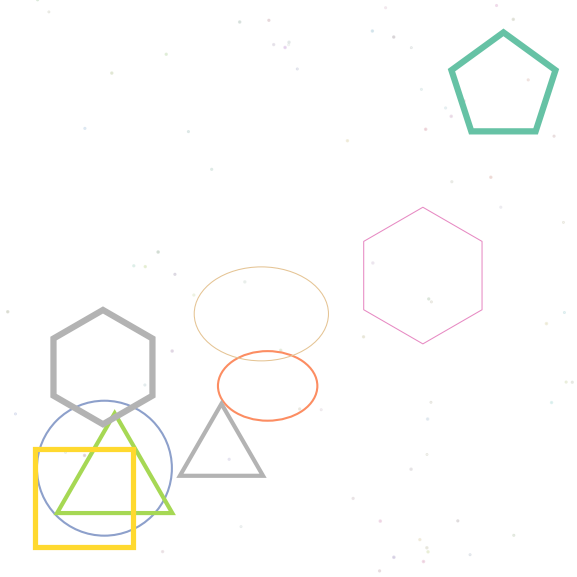[{"shape": "pentagon", "thickness": 3, "radius": 0.47, "center": [0.872, 0.848]}, {"shape": "oval", "thickness": 1, "radius": 0.43, "center": [0.463, 0.331]}, {"shape": "circle", "thickness": 1, "radius": 0.58, "center": [0.181, 0.188]}, {"shape": "hexagon", "thickness": 0.5, "radius": 0.59, "center": [0.732, 0.522]}, {"shape": "triangle", "thickness": 2, "radius": 0.58, "center": [0.199, 0.168]}, {"shape": "square", "thickness": 2.5, "radius": 0.42, "center": [0.146, 0.137]}, {"shape": "oval", "thickness": 0.5, "radius": 0.58, "center": [0.453, 0.456]}, {"shape": "hexagon", "thickness": 3, "radius": 0.49, "center": [0.178, 0.363]}, {"shape": "triangle", "thickness": 2, "radius": 0.42, "center": [0.383, 0.217]}]